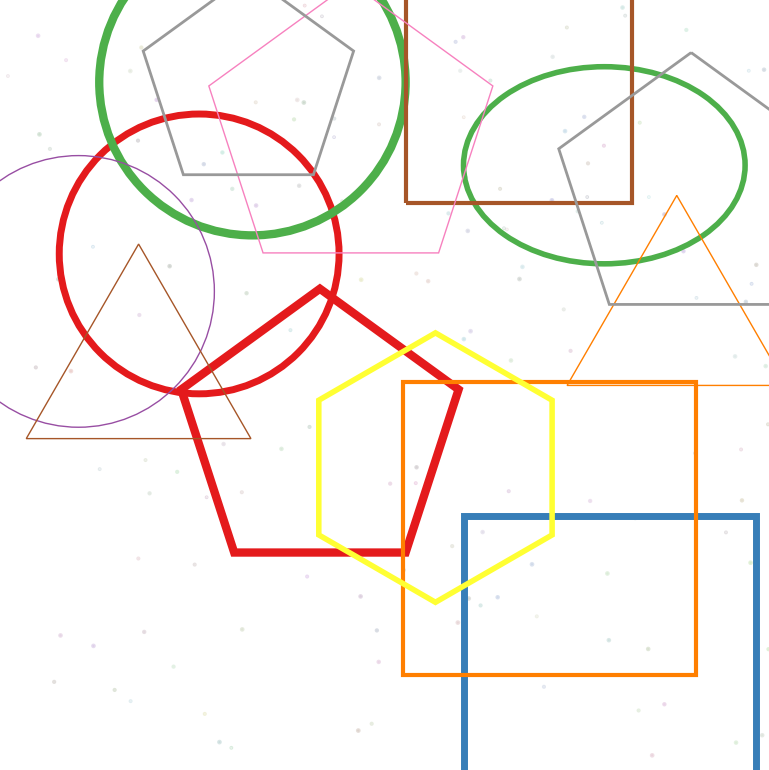[{"shape": "circle", "thickness": 2.5, "radius": 0.91, "center": [0.259, 0.67]}, {"shape": "pentagon", "thickness": 3, "radius": 0.95, "center": [0.415, 0.436]}, {"shape": "square", "thickness": 2.5, "radius": 0.95, "center": [0.793, 0.14]}, {"shape": "circle", "thickness": 3, "radius": 0.99, "center": [0.328, 0.893]}, {"shape": "oval", "thickness": 2, "radius": 0.91, "center": [0.785, 0.785]}, {"shape": "circle", "thickness": 0.5, "radius": 0.88, "center": [0.102, 0.622]}, {"shape": "square", "thickness": 1.5, "radius": 0.95, "center": [0.714, 0.314]}, {"shape": "triangle", "thickness": 0.5, "radius": 0.82, "center": [0.879, 0.582]}, {"shape": "hexagon", "thickness": 2, "radius": 0.87, "center": [0.566, 0.393]}, {"shape": "square", "thickness": 1.5, "radius": 0.73, "center": [0.674, 0.883]}, {"shape": "triangle", "thickness": 0.5, "radius": 0.84, "center": [0.18, 0.515]}, {"shape": "pentagon", "thickness": 0.5, "radius": 0.97, "center": [0.456, 0.828]}, {"shape": "pentagon", "thickness": 1, "radius": 0.72, "center": [0.323, 0.889]}, {"shape": "pentagon", "thickness": 1, "radius": 0.9, "center": [0.898, 0.751]}]